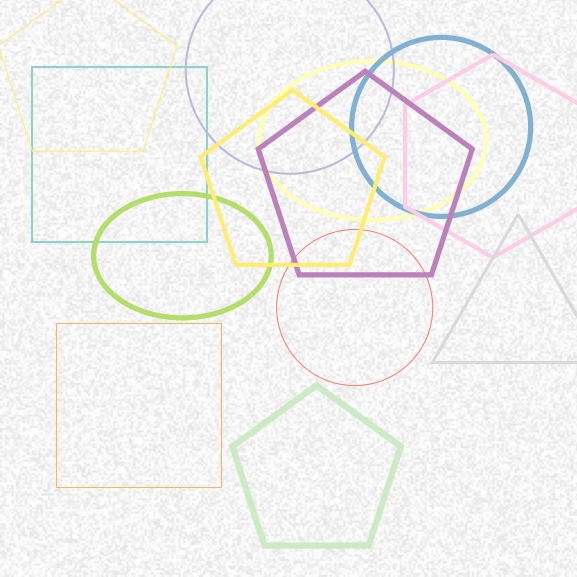[{"shape": "square", "thickness": 1, "radius": 0.76, "center": [0.207, 0.732]}, {"shape": "oval", "thickness": 2, "radius": 0.98, "center": [0.645, 0.756]}, {"shape": "circle", "thickness": 1, "radius": 0.9, "center": [0.502, 0.878]}, {"shape": "circle", "thickness": 0.5, "radius": 0.68, "center": [0.614, 0.467]}, {"shape": "circle", "thickness": 2.5, "radius": 0.78, "center": [0.764, 0.779]}, {"shape": "square", "thickness": 0.5, "radius": 0.71, "center": [0.24, 0.298]}, {"shape": "oval", "thickness": 2.5, "radius": 0.77, "center": [0.316, 0.556]}, {"shape": "hexagon", "thickness": 2, "radius": 0.88, "center": [0.854, 0.729]}, {"shape": "triangle", "thickness": 1.5, "radius": 0.86, "center": [0.897, 0.457]}, {"shape": "pentagon", "thickness": 2.5, "radius": 0.97, "center": [0.632, 0.681]}, {"shape": "pentagon", "thickness": 3, "radius": 0.77, "center": [0.548, 0.178]}, {"shape": "pentagon", "thickness": 2, "radius": 0.84, "center": [0.507, 0.676]}, {"shape": "pentagon", "thickness": 0.5, "radius": 0.81, "center": [0.152, 0.869]}]